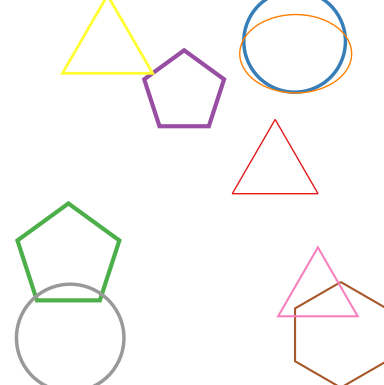[{"shape": "triangle", "thickness": 1, "radius": 0.64, "center": [0.715, 0.561]}, {"shape": "circle", "thickness": 2.5, "radius": 0.66, "center": [0.765, 0.893]}, {"shape": "pentagon", "thickness": 3, "radius": 0.7, "center": [0.178, 0.332]}, {"shape": "pentagon", "thickness": 3, "radius": 0.55, "center": [0.478, 0.76]}, {"shape": "oval", "thickness": 1, "radius": 0.73, "center": [0.768, 0.86]}, {"shape": "triangle", "thickness": 2, "radius": 0.68, "center": [0.279, 0.877]}, {"shape": "hexagon", "thickness": 1.5, "radius": 0.69, "center": [0.885, 0.13]}, {"shape": "triangle", "thickness": 1.5, "radius": 0.6, "center": [0.826, 0.238]}, {"shape": "circle", "thickness": 2.5, "radius": 0.7, "center": [0.182, 0.122]}]